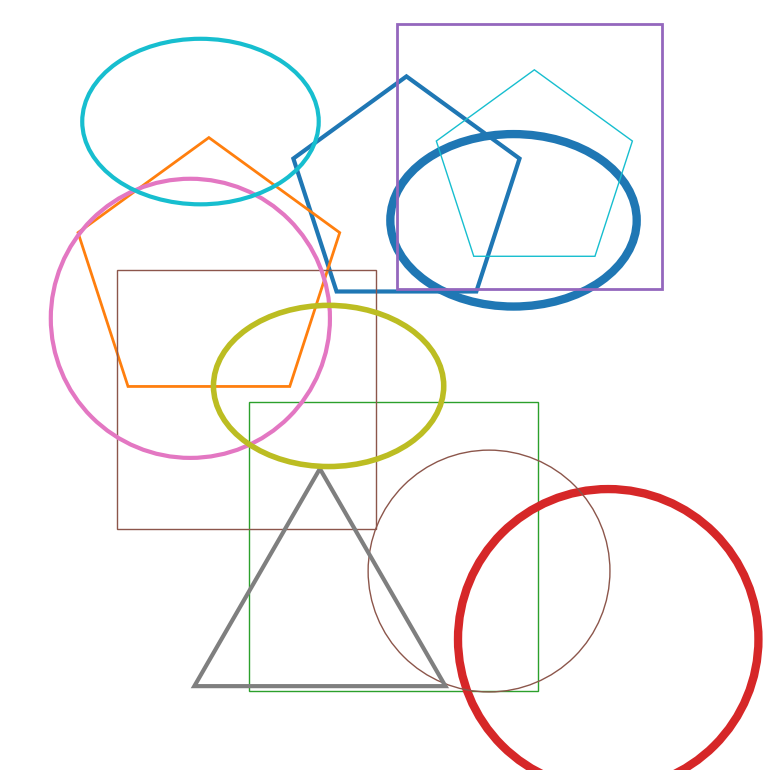[{"shape": "pentagon", "thickness": 1.5, "radius": 0.77, "center": [0.528, 0.746]}, {"shape": "oval", "thickness": 3, "radius": 0.8, "center": [0.667, 0.714]}, {"shape": "pentagon", "thickness": 1, "radius": 0.89, "center": [0.271, 0.643]}, {"shape": "square", "thickness": 0.5, "radius": 0.94, "center": [0.511, 0.291]}, {"shape": "circle", "thickness": 3, "radius": 0.98, "center": [0.79, 0.17]}, {"shape": "square", "thickness": 1, "radius": 0.86, "center": [0.688, 0.797]}, {"shape": "circle", "thickness": 0.5, "radius": 0.79, "center": [0.635, 0.258]}, {"shape": "square", "thickness": 0.5, "radius": 0.84, "center": [0.32, 0.482]}, {"shape": "circle", "thickness": 1.5, "radius": 0.91, "center": [0.247, 0.587]}, {"shape": "triangle", "thickness": 1.5, "radius": 0.94, "center": [0.415, 0.203]}, {"shape": "oval", "thickness": 2, "radius": 0.75, "center": [0.427, 0.499]}, {"shape": "pentagon", "thickness": 0.5, "radius": 0.67, "center": [0.694, 0.775]}, {"shape": "oval", "thickness": 1.5, "radius": 0.77, "center": [0.26, 0.842]}]